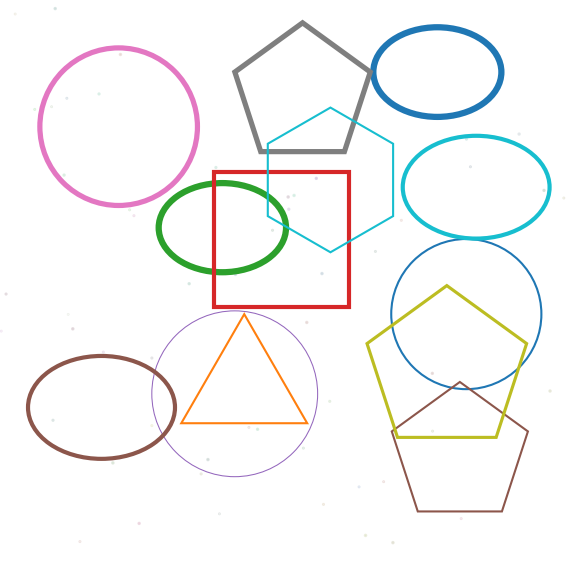[{"shape": "circle", "thickness": 1, "radius": 0.65, "center": [0.807, 0.455]}, {"shape": "oval", "thickness": 3, "radius": 0.55, "center": [0.757, 0.874]}, {"shape": "triangle", "thickness": 1, "radius": 0.63, "center": [0.423, 0.329]}, {"shape": "oval", "thickness": 3, "radius": 0.55, "center": [0.385, 0.605]}, {"shape": "square", "thickness": 2, "radius": 0.58, "center": [0.488, 0.585]}, {"shape": "circle", "thickness": 0.5, "radius": 0.72, "center": [0.406, 0.317]}, {"shape": "pentagon", "thickness": 1, "radius": 0.62, "center": [0.796, 0.214]}, {"shape": "oval", "thickness": 2, "radius": 0.64, "center": [0.176, 0.294]}, {"shape": "circle", "thickness": 2.5, "radius": 0.68, "center": [0.205, 0.78]}, {"shape": "pentagon", "thickness": 2.5, "radius": 0.62, "center": [0.524, 0.836]}, {"shape": "pentagon", "thickness": 1.5, "radius": 0.73, "center": [0.774, 0.359]}, {"shape": "hexagon", "thickness": 1, "radius": 0.63, "center": [0.572, 0.688]}, {"shape": "oval", "thickness": 2, "radius": 0.64, "center": [0.825, 0.675]}]